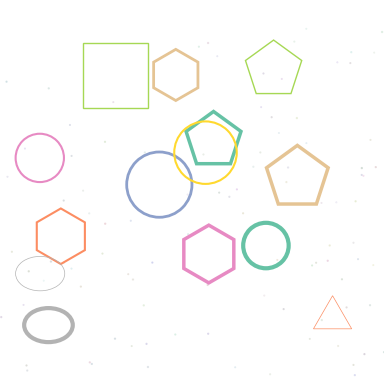[{"shape": "circle", "thickness": 3, "radius": 0.3, "center": [0.691, 0.362]}, {"shape": "pentagon", "thickness": 2.5, "radius": 0.37, "center": [0.555, 0.635]}, {"shape": "hexagon", "thickness": 1.5, "radius": 0.36, "center": [0.158, 0.386]}, {"shape": "triangle", "thickness": 0.5, "radius": 0.29, "center": [0.864, 0.175]}, {"shape": "circle", "thickness": 2, "radius": 0.42, "center": [0.414, 0.52]}, {"shape": "hexagon", "thickness": 2.5, "radius": 0.37, "center": [0.542, 0.34]}, {"shape": "circle", "thickness": 1.5, "radius": 0.31, "center": [0.103, 0.59]}, {"shape": "square", "thickness": 1, "radius": 0.42, "center": [0.3, 0.804]}, {"shape": "pentagon", "thickness": 1, "radius": 0.38, "center": [0.711, 0.819]}, {"shape": "circle", "thickness": 1.5, "radius": 0.41, "center": [0.534, 0.603]}, {"shape": "pentagon", "thickness": 2.5, "radius": 0.42, "center": [0.772, 0.538]}, {"shape": "hexagon", "thickness": 2, "radius": 0.33, "center": [0.457, 0.805]}, {"shape": "oval", "thickness": 0.5, "radius": 0.32, "center": [0.104, 0.289]}, {"shape": "oval", "thickness": 3, "radius": 0.32, "center": [0.126, 0.156]}]